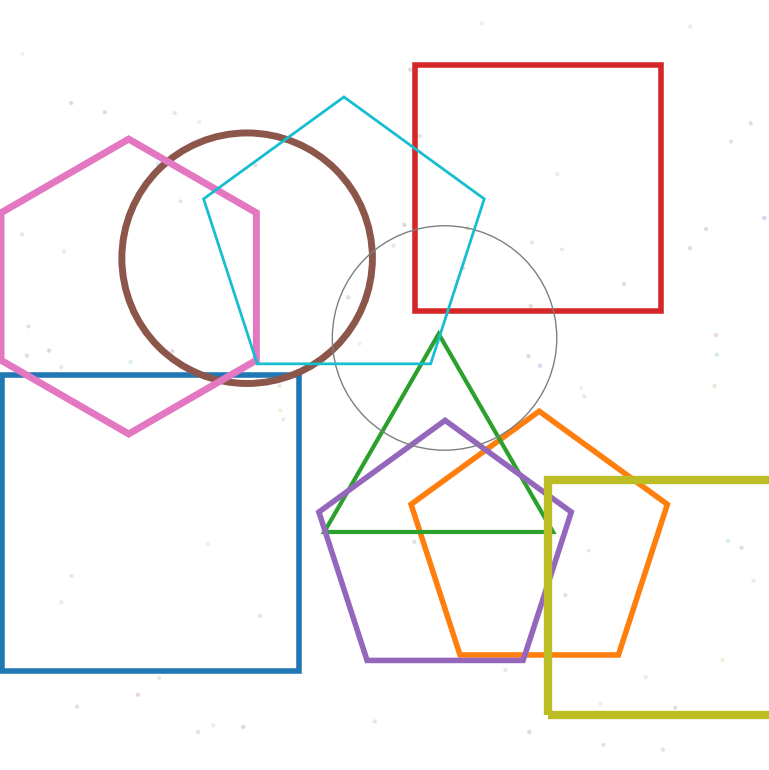[{"shape": "square", "thickness": 2, "radius": 0.96, "center": [0.195, 0.321]}, {"shape": "pentagon", "thickness": 2, "radius": 0.87, "center": [0.7, 0.291]}, {"shape": "triangle", "thickness": 1.5, "radius": 0.86, "center": [0.57, 0.395]}, {"shape": "square", "thickness": 2, "radius": 0.8, "center": [0.699, 0.756]}, {"shape": "pentagon", "thickness": 2, "radius": 0.86, "center": [0.578, 0.282]}, {"shape": "circle", "thickness": 2.5, "radius": 0.81, "center": [0.321, 0.665]}, {"shape": "hexagon", "thickness": 2.5, "radius": 0.96, "center": [0.167, 0.628]}, {"shape": "circle", "thickness": 0.5, "radius": 0.73, "center": [0.577, 0.561]}, {"shape": "square", "thickness": 3, "radius": 0.76, "center": [0.864, 0.224]}, {"shape": "pentagon", "thickness": 1, "radius": 0.96, "center": [0.447, 0.682]}]